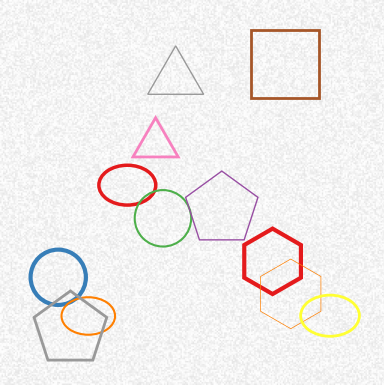[{"shape": "hexagon", "thickness": 3, "radius": 0.42, "center": [0.708, 0.321]}, {"shape": "oval", "thickness": 2.5, "radius": 0.37, "center": [0.331, 0.519]}, {"shape": "circle", "thickness": 3, "radius": 0.36, "center": [0.151, 0.28]}, {"shape": "circle", "thickness": 1.5, "radius": 0.37, "center": [0.423, 0.433]}, {"shape": "pentagon", "thickness": 1, "radius": 0.49, "center": [0.576, 0.457]}, {"shape": "hexagon", "thickness": 0.5, "radius": 0.45, "center": [0.755, 0.237]}, {"shape": "oval", "thickness": 1.5, "radius": 0.35, "center": [0.229, 0.179]}, {"shape": "oval", "thickness": 2, "radius": 0.38, "center": [0.857, 0.18]}, {"shape": "square", "thickness": 2, "radius": 0.44, "center": [0.74, 0.833]}, {"shape": "triangle", "thickness": 2, "radius": 0.34, "center": [0.404, 0.626]}, {"shape": "pentagon", "thickness": 2, "radius": 0.5, "center": [0.183, 0.145]}, {"shape": "triangle", "thickness": 1, "radius": 0.42, "center": [0.456, 0.797]}]